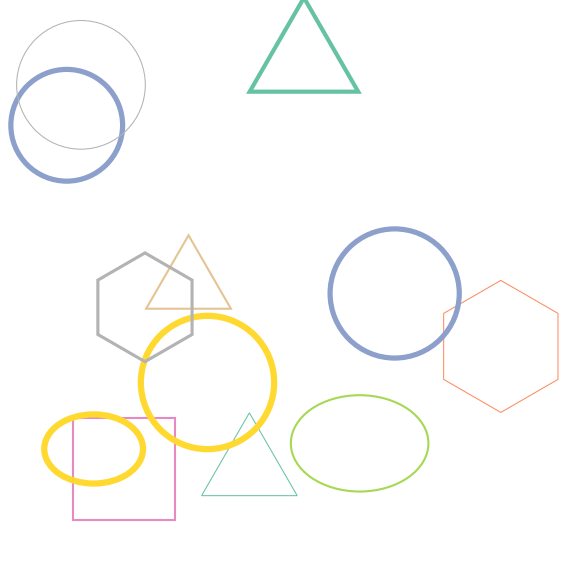[{"shape": "triangle", "thickness": 0.5, "radius": 0.48, "center": [0.432, 0.189]}, {"shape": "triangle", "thickness": 2, "radius": 0.54, "center": [0.526, 0.895]}, {"shape": "hexagon", "thickness": 0.5, "radius": 0.57, "center": [0.867, 0.399]}, {"shape": "circle", "thickness": 2.5, "radius": 0.48, "center": [0.116, 0.782]}, {"shape": "circle", "thickness": 2.5, "radius": 0.56, "center": [0.683, 0.491]}, {"shape": "square", "thickness": 1, "radius": 0.44, "center": [0.214, 0.187]}, {"shape": "oval", "thickness": 1, "radius": 0.6, "center": [0.623, 0.231]}, {"shape": "oval", "thickness": 3, "radius": 0.43, "center": [0.162, 0.222]}, {"shape": "circle", "thickness": 3, "radius": 0.58, "center": [0.359, 0.337]}, {"shape": "triangle", "thickness": 1, "radius": 0.42, "center": [0.326, 0.507]}, {"shape": "hexagon", "thickness": 1.5, "radius": 0.47, "center": [0.251, 0.467]}, {"shape": "circle", "thickness": 0.5, "radius": 0.56, "center": [0.14, 0.852]}]